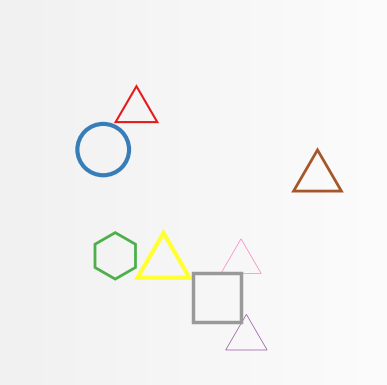[{"shape": "triangle", "thickness": 1.5, "radius": 0.31, "center": [0.352, 0.714]}, {"shape": "circle", "thickness": 3, "radius": 0.33, "center": [0.266, 0.612]}, {"shape": "hexagon", "thickness": 2, "radius": 0.3, "center": [0.297, 0.335]}, {"shape": "triangle", "thickness": 0.5, "radius": 0.31, "center": [0.636, 0.122]}, {"shape": "triangle", "thickness": 3, "radius": 0.39, "center": [0.422, 0.317]}, {"shape": "triangle", "thickness": 2, "radius": 0.36, "center": [0.819, 0.539]}, {"shape": "triangle", "thickness": 0.5, "radius": 0.3, "center": [0.622, 0.32]}, {"shape": "square", "thickness": 2.5, "radius": 0.31, "center": [0.56, 0.227]}]